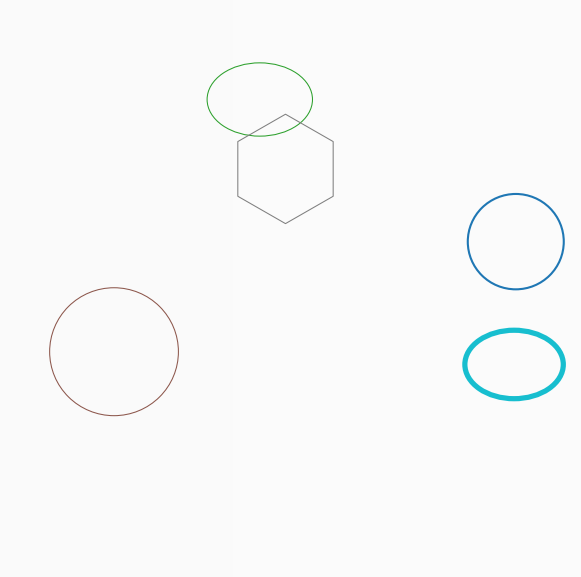[{"shape": "circle", "thickness": 1, "radius": 0.41, "center": [0.887, 0.581]}, {"shape": "oval", "thickness": 0.5, "radius": 0.45, "center": [0.447, 0.827]}, {"shape": "circle", "thickness": 0.5, "radius": 0.55, "center": [0.196, 0.39]}, {"shape": "hexagon", "thickness": 0.5, "radius": 0.47, "center": [0.491, 0.707]}, {"shape": "oval", "thickness": 2.5, "radius": 0.42, "center": [0.884, 0.368]}]